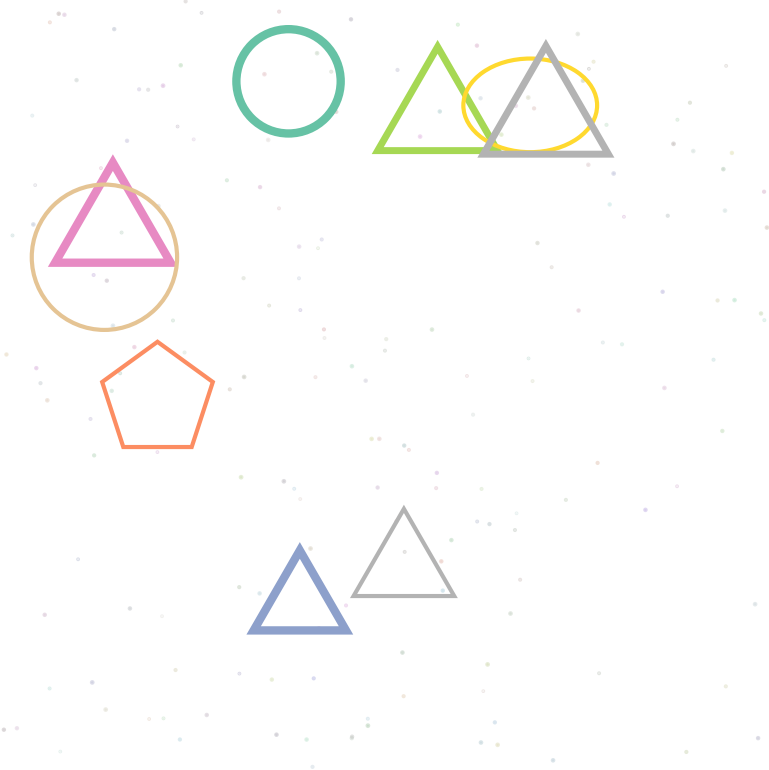[{"shape": "circle", "thickness": 3, "radius": 0.34, "center": [0.375, 0.894]}, {"shape": "pentagon", "thickness": 1.5, "radius": 0.38, "center": [0.205, 0.481]}, {"shape": "triangle", "thickness": 3, "radius": 0.35, "center": [0.389, 0.216]}, {"shape": "triangle", "thickness": 3, "radius": 0.43, "center": [0.147, 0.702]}, {"shape": "triangle", "thickness": 2.5, "radius": 0.45, "center": [0.568, 0.849]}, {"shape": "oval", "thickness": 1.5, "radius": 0.43, "center": [0.689, 0.863]}, {"shape": "circle", "thickness": 1.5, "radius": 0.47, "center": [0.136, 0.666]}, {"shape": "triangle", "thickness": 1.5, "radius": 0.38, "center": [0.525, 0.264]}, {"shape": "triangle", "thickness": 2.5, "radius": 0.47, "center": [0.709, 0.847]}]